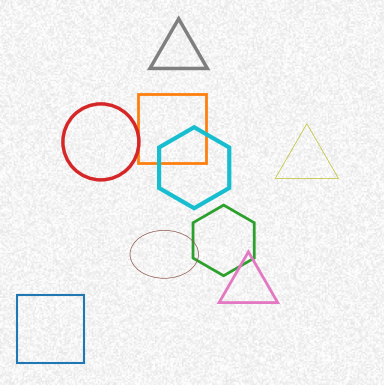[{"shape": "square", "thickness": 1.5, "radius": 0.44, "center": [0.132, 0.145]}, {"shape": "square", "thickness": 2, "radius": 0.45, "center": [0.447, 0.665]}, {"shape": "hexagon", "thickness": 2, "radius": 0.46, "center": [0.581, 0.376]}, {"shape": "circle", "thickness": 2.5, "radius": 0.49, "center": [0.262, 0.631]}, {"shape": "oval", "thickness": 0.5, "radius": 0.44, "center": [0.427, 0.339]}, {"shape": "triangle", "thickness": 2, "radius": 0.44, "center": [0.645, 0.258]}, {"shape": "triangle", "thickness": 2.5, "radius": 0.43, "center": [0.464, 0.865]}, {"shape": "triangle", "thickness": 0.5, "radius": 0.47, "center": [0.797, 0.584]}, {"shape": "hexagon", "thickness": 3, "radius": 0.53, "center": [0.504, 0.564]}]